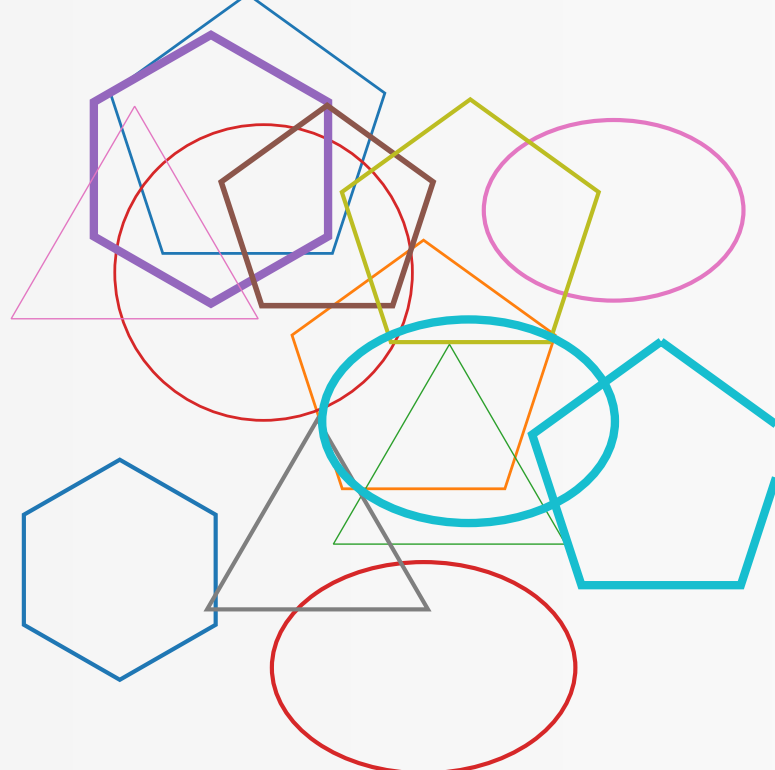[{"shape": "hexagon", "thickness": 1.5, "radius": 0.71, "center": [0.155, 0.26]}, {"shape": "pentagon", "thickness": 1, "radius": 0.93, "center": [0.319, 0.822]}, {"shape": "pentagon", "thickness": 1, "radius": 0.89, "center": [0.547, 0.51]}, {"shape": "triangle", "thickness": 0.5, "radius": 0.86, "center": [0.58, 0.38]}, {"shape": "oval", "thickness": 1.5, "radius": 0.98, "center": [0.547, 0.133]}, {"shape": "circle", "thickness": 1, "radius": 0.96, "center": [0.34, 0.646]}, {"shape": "hexagon", "thickness": 3, "radius": 0.87, "center": [0.272, 0.78]}, {"shape": "pentagon", "thickness": 2, "radius": 0.72, "center": [0.422, 0.719]}, {"shape": "triangle", "thickness": 0.5, "radius": 0.92, "center": [0.174, 0.678]}, {"shape": "oval", "thickness": 1.5, "radius": 0.84, "center": [0.792, 0.727]}, {"shape": "triangle", "thickness": 1.5, "radius": 0.82, "center": [0.41, 0.291]}, {"shape": "pentagon", "thickness": 1.5, "radius": 0.87, "center": [0.607, 0.697]}, {"shape": "oval", "thickness": 3, "radius": 0.94, "center": [0.605, 0.453]}, {"shape": "pentagon", "thickness": 3, "radius": 0.87, "center": [0.853, 0.382]}]